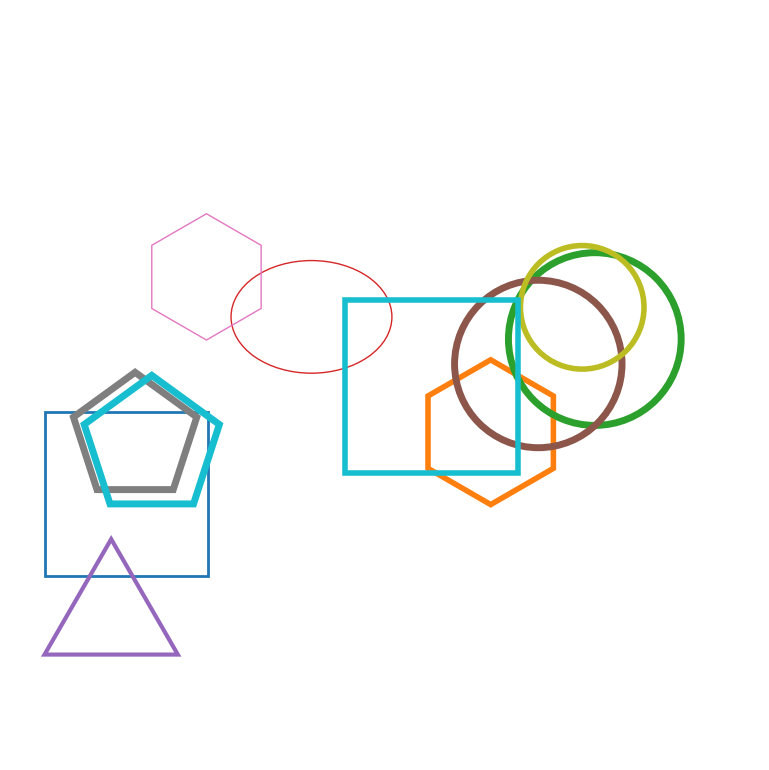[{"shape": "square", "thickness": 1, "radius": 0.53, "center": [0.164, 0.358]}, {"shape": "hexagon", "thickness": 2, "radius": 0.47, "center": [0.637, 0.439]}, {"shape": "circle", "thickness": 2.5, "radius": 0.56, "center": [0.772, 0.56]}, {"shape": "oval", "thickness": 0.5, "radius": 0.52, "center": [0.405, 0.588]}, {"shape": "triangle", "thickness": 1.5, "radius": 0.5, "center": [0.144, 0.2]}, {"shape": "circle", "thickness": 2.5, "radius": 0.54, "center": [0.699, 0.527]}, {"shape": "hexagon", "thickness": 0.5, "radius": 0.41, "center": [0.268, 0.64]}, {"shape": "pentagon", "thickness": 2.5, "radius": 0.42, "center": [0.175, 0.432]}, {"shape": "circle", "thickness": 2, "radius": 0.4, "center": [0.756, 0.601]}, {"shape": "pentagon", "thickness": 2.5, "radius": 0.46, "center": [0.197, 0.42]}, {"shape": "square", "thickness": 2, "radius": 0.56, "center": [0.56, 0.498]}]